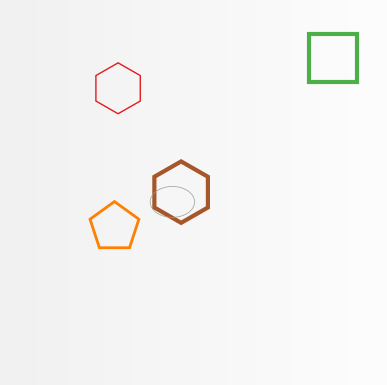[{"shape": "hexagon", "thickness": 1, "radius": 0.33, "center": [0.305, 0.771]}, {"shape": "square", "thickness": 3, "radius": 0.31, "center": [0.86, 0.849]}, {"shape": "pentagon", "thickness": 2, "radius": 0.33, "center": [0.295, 0.41]}, {"shape": "hexagon", "thickness": 3, "radius": 0.4, "center": [0.467, 0.501]}, {"shape": "oval", "thickness": 0.5, "radius": 0.29, "center": [0.445, 0.476]}]